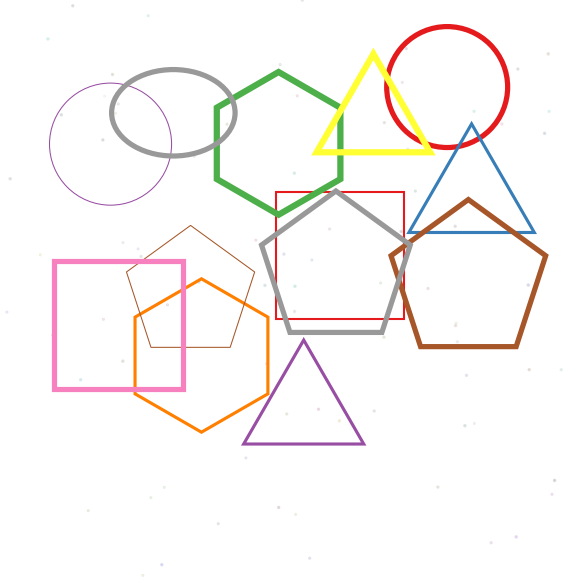[{"shape": "circle", "thickness": 2.5, "radius": 0.52, "center": [0.774, 0.848]}, {"shape": "square", "thickness": 1, "radius": 0.55, "center": [0.589, 0.557]}, {"shape": "triangle", "thickness": 1.5, "radius": 0.63, "center": [0.817, 0.659]}, {"shape": "hexagon", "thickness": 3, "radius": 0.62, "center": [0.482, 0.751]}, {"shape": "triangle", "thickness": 1.5, "radius": 0.6, "center": [0.526, 0.29]}, {"shape": "circle", "thickness": 0.5, "radius": 0.53, "center": [0.191, 0.75]}, {"shape": "hexagon", "thickness": 1.5, "radius": 0.66, "center": [0.349, 0.384]}, {"shape": "triangle", "thickness": 3, "radius": 0.57, "center": [0.647, 0.792]}, {"shape": "pentagon", "thickness": 0.5, "radius": 0.58, "center": [0.33, 0.492]}, {"shape": "pentagon", "thickness": 2.5, "radius": 0.7, "center": [0.811, 0.513]}, {"shape": "square", "thickness": 2.5, "radius": 0.56, "center": [0.205, 0.436]}, {"shape": "pentagon", "thickness": 2.5, "radius": 0.68, "center": [0.582, 0.533]}, {"shape": "oval", "thickness": 2.5, "radius": 0.53, "center": [0.3, 0.804]}]